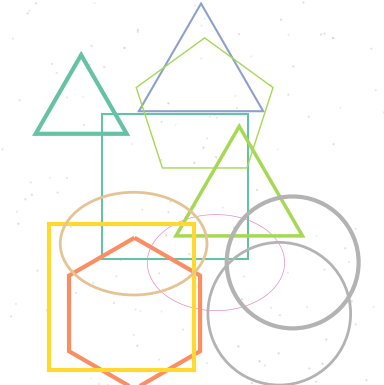[{"shape": "triangle", "thickness": 3, "radius": 0.68, "center": [0.211, 0.721]}, {"shape": "square", "thickness": 1.5, "radius": 0.95, "center": [0.454, 0.516]}, {"shape": "hexagon", "thickness": 3, "radius": 0.98, "center": [0.349, 0.186]}, {"shape": "triangle", "thickness": 1.5, "radius": 0.93, "center": [0.522, 0.804]}, {"shape": "oval", "thickness": 0.5, "radius": 0.89, "center": [0.561, 0.318]}, {"shape": "triangle", "thickness": 2.5, "radius": 0.95, "center": [0.621, 0.482]}, {"shape": "pentagon", "thickness": 1, "radius": 0.93, "center": [0.532, 0.715]}, {"shape": "square", "thickness": 3, "radius": 0.95, "center": [0.315, 0.229]}, {"shape": "oval", "thickness": 2, "radius": 0.95, "center": [0.347, 0.367]}, {"shape": "circle", "thickness": 2, "radius": 0.93, "center": [0.725, 0.185]}, {"shape": "circle", "thickness": 3, "radius": 0.86, "center": [0.76, 0.318]}]